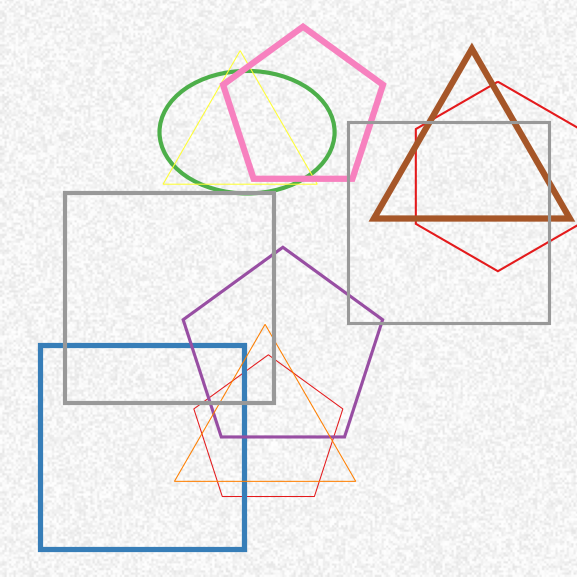[{"shape": "pentagon", "thickness": 0.5, "radius": 0.68, "center": [0.465, 0.249]}, {"shape": "hexagon", "thickness": 1, "radius": 0.82, "center": [0.862, 0.694]}, {"shape": "square", "thickness": 2.5, "radius": 0.88, "center": [0.246, 0.225]}, {"shape": "oval", "thickness": 2, "radius": 0.76, "center": [0.428, 0.77]}, {"shape": "pentagon", "thickness": 1.5, "radius": 0.91, "center": [0.49, 0.389]}, {"shape": "triangle", "thickness": 0.5, "radius": 0.91, "center": [0.459, 0.256]}, {"shape": "triangle", "thickness": 0.5, "radius": 0.77, "center": [0.416, 0.757]}, {"shape": "triangle", "thickness": 3, "radius": 0.98, "center": [0.817, 0.719]}, {"shape": "pentagon", "thickness": 3, "radius": 0.73, "center": [0.525, 0.807]}, {"shape": "square", "thickness": 1.5, "radius": 0.87, "center": [0.777, 0.614]}, {"shape": "square", "thickness": 2, "radius": 0.91, "center": [0.293, 0.483]}]